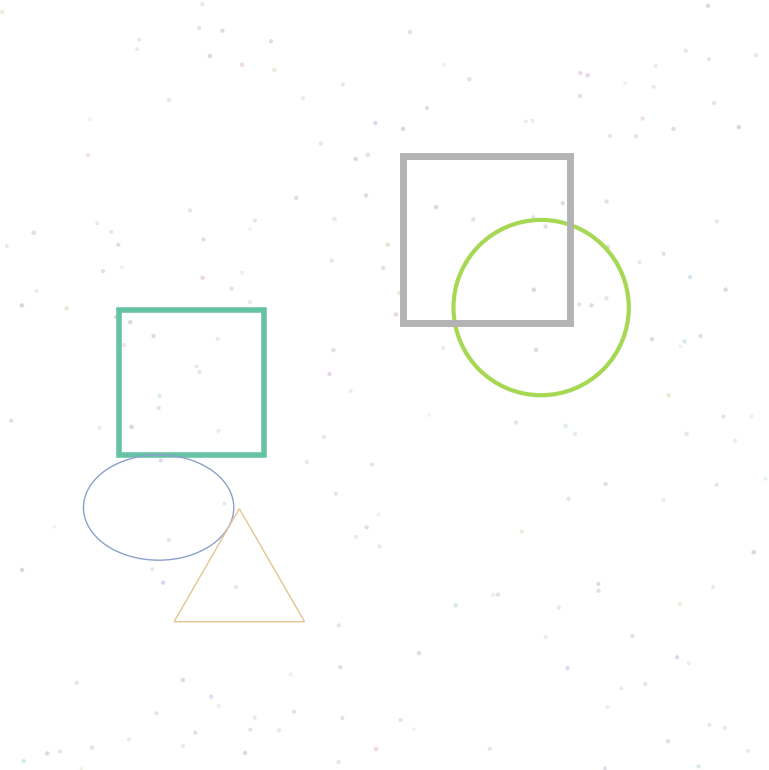[{"shape": "square", "thickness": 2, "radius": 0.47, "center": [0.249, 0.503]}, {"shape": "oval", "thickness": 0.5, "radius": 0.49, "center": [0.206, 0.341]}, {"shape": "circle", "thickness": 1.5, "radius": 0.57, "center": [0.703, 0.601]}, {"shape": "triangle", "thickness": 0.5, "radius": 0.49, "center": [0.311, 0.242]}, {"shape": "square", "thickness": 2.5, "radius": 0.54, "center": [0.632, 0.689]}]